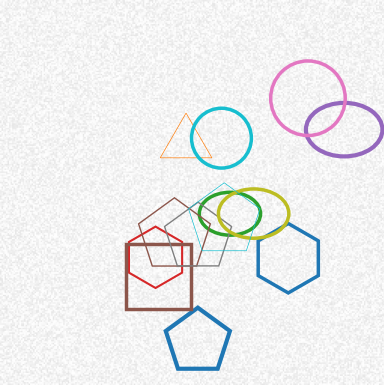[{"shape": "pentagon", "thickness": 3, "radius": 0.44, "center": [0.514, 0.113]}, {"shape": "hexagon", "thickness": 2.5, "radius": 0.45, "center": [0.749, 0.329]}, {"shape": "triangle", "thickness": 0.5, "radius": 0.39, "center": [0.483, 0.629]}, {"shape": "oval", "thickness": 2.5, "radius": 0.4, "center": [0.597, 0.445]}, {"shape": "hexagon", "thickness": 1.5, "radius": 0.4, "center": [0.404, 0.332]}, {"shape": "oval", "thickness": 3, "radius": 0.5, "center": [0.894, 0.663]}, {"shape": "square", "thickness": 2.5, "radius": 0.42, "center": [0.411, 0.282]}, {"shape": "pentagon", "thickness": 1, "radius": 0.49, "center": [0.453, 0.388]}, {"shape": "circle", "thickness": 2.5, "radius": 0.48, "center": [0.8, 0.745]}, {"shape": "pentagon", "thickness": 1, "radius": 0.46, "center": [0.514, 0.383]}, {"shape": "oval", "thickness": 2.5, "radius": 0.46, "center": [0.659, 0.445]}, {"shape": "circle", "thickness": 2.5, "radius": 0.39, "center": [0.575, 0.641]}, {"shape": "pentagon", "thickness": 0.5, "radius": 0.49, "center": [0.582, 0.428]}]